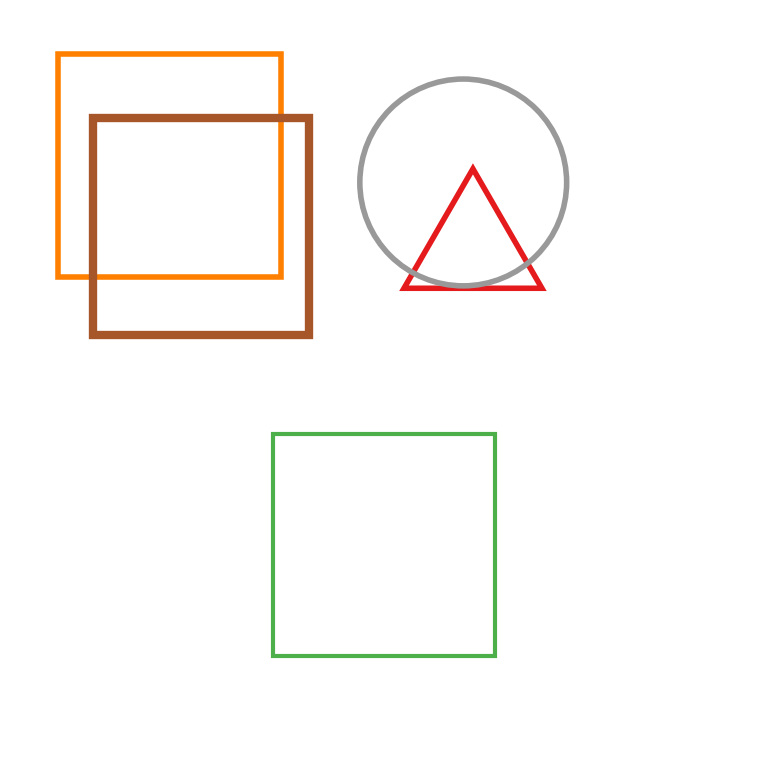[{"shape": "triangle", "thickness": 2, "radius": 0.52, "center": [0.614, 0.677]}, {"shape": "square", "thickness": 1.5, "radius": 0.72, "center": [0.499, 0.293]}, {"shape": "square", "thickness": 2, "radius": 0.72, "center": [0.22, 0.785]}, {"shape": "square", "thickness": 3, "radius": 0.7, "center": [0.261, 0.706]}, {"shape": "circle", "thickness": 2, "radius": 0.67, "center": [0.602, 0.763]}]